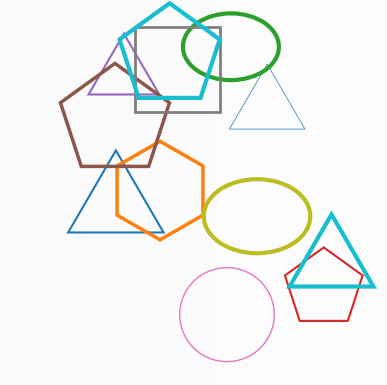[{"shape": "triangle", "thickness": 1.5, "radius": 0.71, "center": [0.299, 0.467]}, {"shape": "triangle", "thickness": 0.5, "radius": 0.56, "center": [0.69, 0.721]}, {"shape": "hexagon", "thickness": 2.5, "radius": 0.64, "center": [0.413, 0.505]}, {"shape": "oval", "thickness": 3, "radius": 0.62, "center": [0.596, 0.879]}, {"shape": "pentagon", "thickness": 1.5, "radius": 0.53, "center": [0.836, 0.252]}, {"shape": "triangle", "thickness": 1.5, "radius": 0.53, "center": [0.32, 0.807]}, {"shape": "pentagon", "thickness": 2.5, "radius": 0.74, "center": [0.297, 0.687]}, {"shape": "circle", "thickness": 1, "radius": 0.61, "center": [0.586, 0.183]}, {"shape": "square", "thickness": 2, "radius": 0.55, "center": [0.458, 0.82]}, {"shape": "oval", "thickness": 3, "radius": 0.69, "center": [0.663, 0.438]}, {"shape": "triangle", "thickness": 3, "radius": 0.62, "center": [0.856, 0.318]}, {"shape": "pentagon", "thickness": 3, "radius": 0.68, "center": [0.438, 0.856]}]